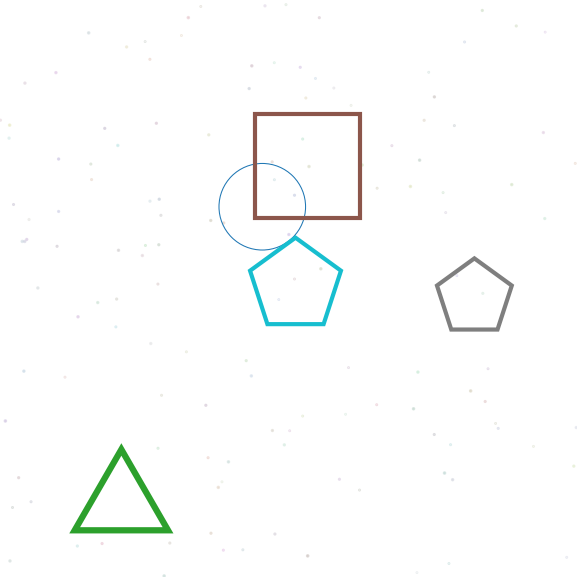[{"shape": "circle", "thickness": 0.5, "radius": 0.37, "center": [0.454, 0.641]}, {"shape": "triangle", "thickness": 3, "radius": 0.47, "center": [0.21, 0.128]}, {"shape": "square", "thickness": 2, "radius": 0.45, "center": [0.532, 0.712]}, {"shape": "pentagon", "thickness": 2, "radius": 0.34, "center": [0.821, 0.484]}, {"shape": "pentagon", "thickness": 2, "radius": 0.41, "center": [0.512, 0.505]}]